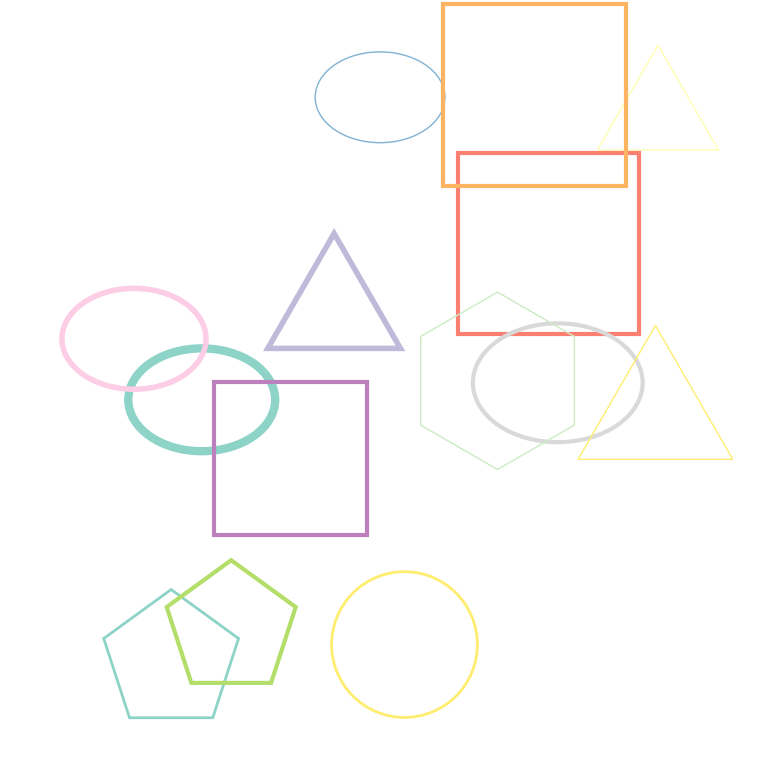[{"shape": "pentagon", "thickness": 1, "radius": 0.46, "center": [0.222, 0.142]}, {"shape": "oval", "thickness": 3, "radius": 0.48, "center": [0.262, 0.481]}, {"shape": "triangle", "thickness": 0.5, "radius": 0.45, "center": [0.854, 0.851]}, {"shape": "triangle", "thickness": 2, "radius": 0.5, "center": [0.434, 0.597]}, {"shape": "square", "thickness": 1.5, "radius": 0.59, "center": [0.713, 0.684]}, {"shape": "oval", "thickness": 0.5, "radius": 0.42, "center": [0.494, 0.874]}, {"shape": "square", "thickness": 1.5, "radius": 0.59, "center": [0.694, 0.877]}, {"shape": "pentagon", "thickness": 1.5, "radius": 0.44, "center": [0.3, 0.184]}, {"shape": "oval", "thickness": 2, "radius": 0.47, "center": [0.174, 0.56]}, {"shape": "oval", "thickness": 1.5, "radius": 0.55, "center": [0.724, 0.503]}, {"shape": "square", "thickness": 1.5, "radius": 0.5, "center": [0.378, 0.404]}, {"shape": "hexagon", "thickness": 0.5, "radius": 0.58, "center": [0.646, 0.505]}, {"shape": "triangle", "thickness": 0.5, "radius": 0.58, "center": [0.851, 0.461]}, {"shape": "circle", "thickness": 1, "radius": 0.47, "center": [0.525, 0.163]}]